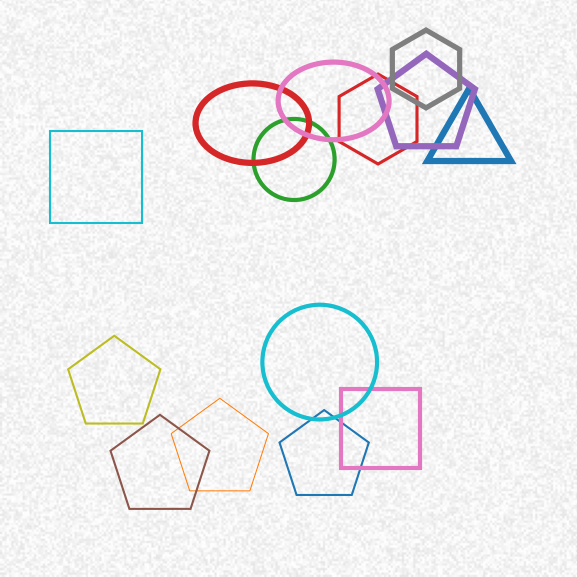[{"shape": "triangle", "thickness": 3, "radius": 0.42, "center": [0.812, 0.762]}, {"shape": "pentagon", "thickness": 1, "radius": 0.41, "center": [0.561, 0.208]}, {"shape": "pentagon", "thickness": 0.5, "radius": 0.44, "center": [0.381, 0.221]}, {"shape": "circle", "thickness": 2, "radius": 0.35, "center": [0.509, 0.723]}, {"shape": "oval", "thickness": 3, "radius": 0.49, "center": [0.437, 0.786]}, {"shape": "hexagon", "thickness": 1.5, "radius": 0.39, "center": [0.655, 0.793]}, {"shape": "pentagon", "thickness": 3, "radius": 0.44, "center": [0.738, 0.818]}, {"shape": "pentagon", "thickness": 1, "radius": 0.45, "center": [0.277, 0.191]}, {"shape": "oval", "thickness": 2.5, "radius": 0.48, "center": [0.578, 0.824]}, {"shape": "square", "thickness": 2, "radius": 0.34, "center": [0.659, 0.257]}, {"shape": "hexagon", "thickness": 2.5, "radius": 0.34, "center": [0.738, 0.88]}, {"shape": "pentagon", "thickness": 1, "radius": 0.42, "center": [0.198, 0.334]}, {"shape": "circle", "thickness": 2, "radius": 0.5, "center": [0.554, 0.372]}, {"shape": "square", "thickness": 1, "radius": 0.4, "center": [0.166, 0.693]}]